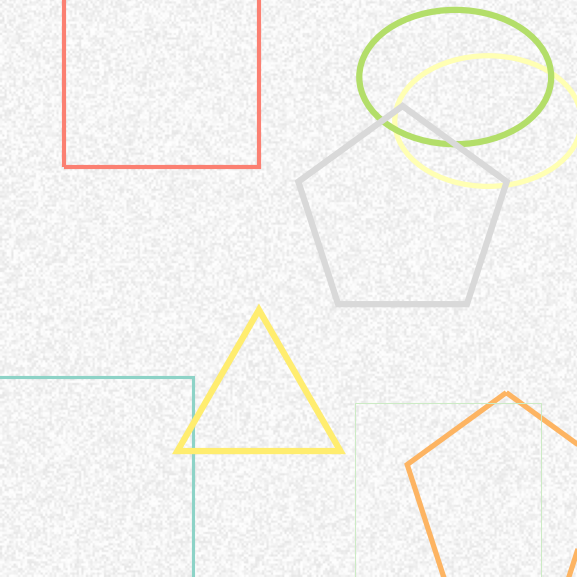[{"shape": "square", "thickness": 1.5, "radius": 0.99, "center": [0.135, 0.148]}, {"shape": "oval", "thickness": 2.5, "radius": 0.81, "center": [0.845, 0.79]}, {"shape": "square", "thickness": 2, "radius": 0.84, "center": [0.279, 0.879]}, {"shape": "pentagon", "thickness": 2.5, "radius": 0.9, "center": [0.877, 0.139]}, {"shape": "oval", "thickness": 3, "radius": 0.83, "center": [0.788, 0.866]}, {"shape": "pentagon", "thickness": 3, "radius": 0.95, "center": [0.697, 0.626]}, {"shape": "square", "thickness": 0.5, "radius": 0.81, "center": [0.776, 0.139]}, {"shape": "triangle", "thickness": 3, "radius": 0.82, "center": [0.448, 0.3]}]